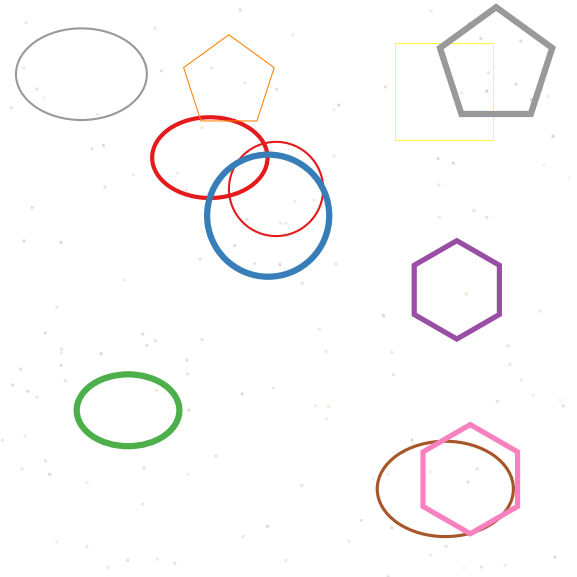[{"shape": "oval", "thickness": 2, "radius": 0.5, "center": [0.363, 0.726]}, {"shape": "circle", "thickness": 1, "radius": 0.41, "center": [0.478, 0.672]}, {"shape": "circle", "thickness": 3, "radius": 0.53, "center": [0.464, 0.626]}, {"shape": "oval", "thickness": 3, "radius": 0.44, "center": [0.222, 0.289]}, {"shape": "hexagon", "thickness": 2.5, "radius": 0.43, "center": [0.791, 0.497]}, {"shape": "pentagon", "thickness": 0.5, "radius": 0.41, "center": [0.396, 0.856]}, {"shape": "square", "thickness": 0.5, "radius": 0.42, "center": [0.769, 0.841]}, {"shape": "oval", "thickness": 1.5, "radius": 0.59, "center": [0.771, 0.152]}, {"shape": "hexagon", "thickness": 2.5, "radius": 0.47, "center": [0.814, 0.169]}, {"shape": "oval", "thickness": 1, "radius": 0.57, "center": [0.141, 0.871]}, {"shape": "pentagon", "thickness": 3, "radius": 0.51, "center": [0.859, 0.884]}]